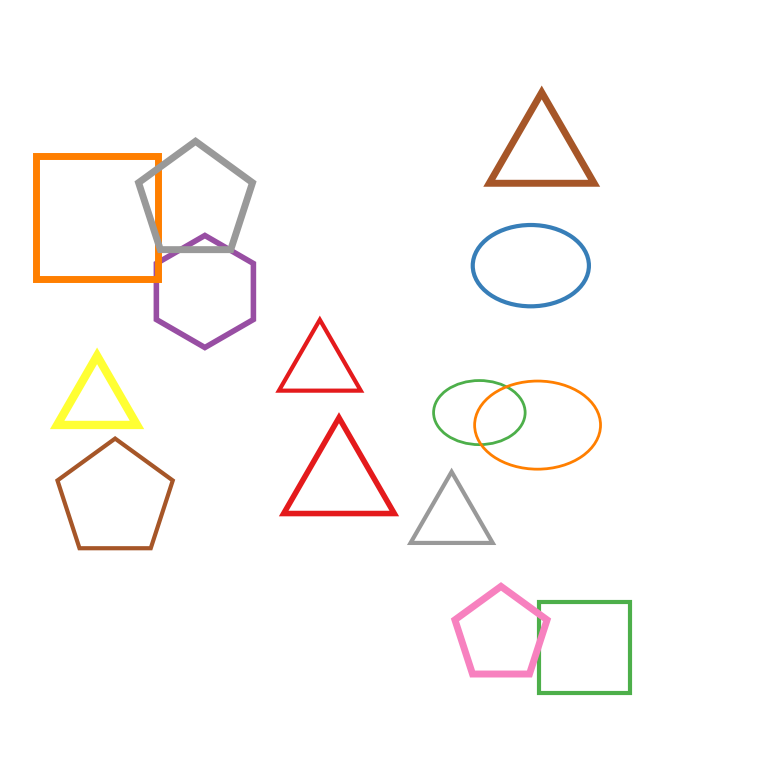[{"shape": "triangle", "thickness": 2, "radius": 0.41, "center": [0.44, 0.375]}, {"shape": "triangle", "thickness": 1.5, "radius": 0.31, "center": [0.415, 0.523]}, {"shape": "oval", "thickness": 1.5, "radius": 0.38, "center": [0.689, 0.655]}, {"shape": "oval", "thickness": 1, "radius": 0.3, "center": [0.623, 0.464]}, {"shape": "square", "thickness": 1.5, "radius": 0.3, "center": [0.758, 0.159]}, {"shape": "hexagon", "thickness": 2, "radius": 0.36, "center": [0.266, 0.621]}, {"shape": "square", "thickness": 2.5, "radius": 0.4, "center": [0.126, 0.718]}, {"shape": "oval", "thickness": 1, "radius": 0.41, "center": [0.698, 0.448]}, {"shape": "triangle", "thickness": 3, "radius": 0.3, "center": [0.126, 0.478]}, {"shape": "pentagon", "thickness": 1.5, "radius": 0.39, "center": [0.15, 0.352]}, {"shape": "triangle", "thickness": 2.5, "radius": 0.39, "center": [0.704, 0.801]}, {"shape": "pentagon", "thickness": 2.5, "radius": 0.31, "center": [0.651, 0.176]}, {"shape": "triangle", "thickness": 1.5, "radius": 0.31, "center": [0.587, 0.326]}, {"shape": "pentagon", "thickness": 2.5, "radius": 0.39, "center": [0.254, 0.739]}]